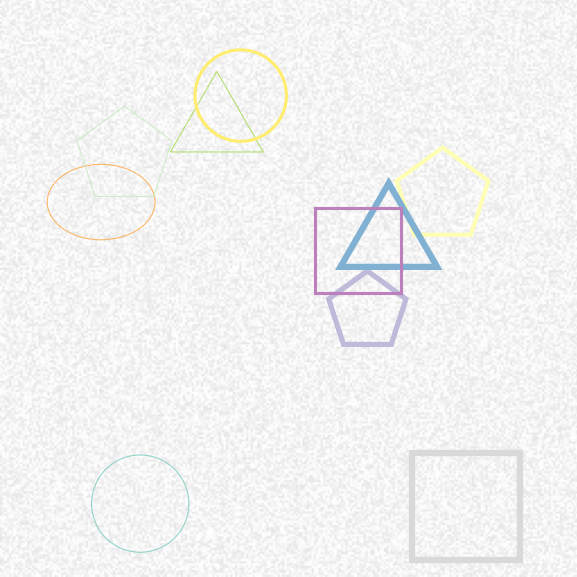[{"shape": "circle", "thickness": 0.5, "radius": 0.42, "center": [0.243, 0.127]}, {"shape": "pentagon", "thickness": 2, "radius": 0.42, "center": [0.766, 0.66]}, {"shape": "pentagon", "thickness": 2.5, "radius": 0.35, "center": [0.636, 0.46]}, {"shape": "triangle", "thickness": 3, "radius": 0.48, "center": [0.673, 0.585]}, {"shape": "oval", "thickness": 0.5, "radius": 0.47, "center": [0.175, 0.649]}, {"shape": "triangle", "thickness": 0.5, "radius": 0.46, "center": [0.376, 0.782]}, {"shape": "square", "thickness": 3, "radius": 0.46, "center": [0.807, 0.123]}, {"shape": "square", "thickness": 1.5, "radius": 0.37, "center": [0.62, 0.566]}, {"shape": "pentagon", "thickness": 0.5, "radius": 0.43, "center": [0.216, 0.729]}, {"shape": "circle", "thickness": 1.5, "radius": 0.4, "center": [0.417, 0.834]}]